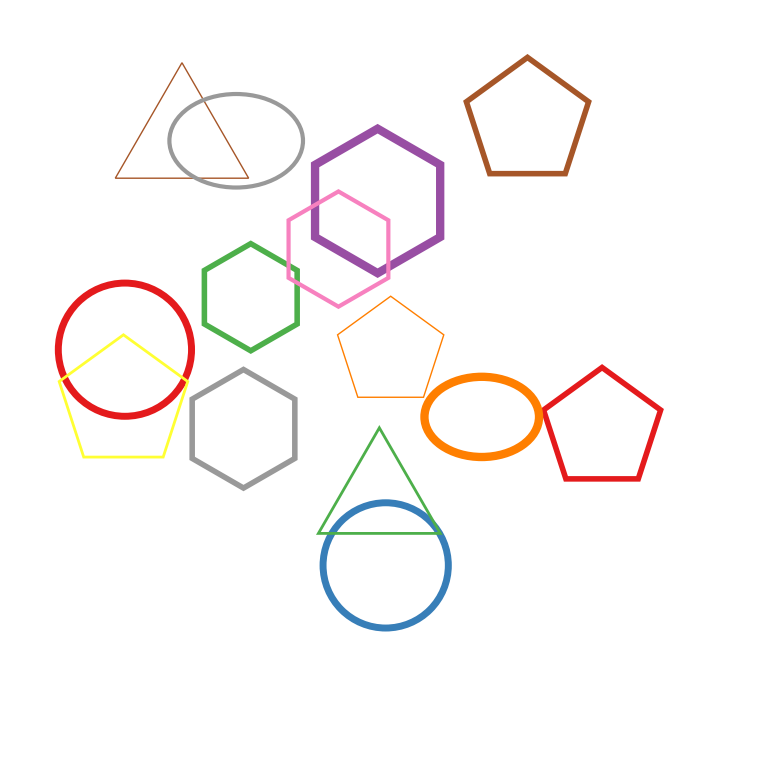[{"shape": "circle", "thickness": 2.5, "radius": 0.43, "center": [0.162, 0.546]}, {"shape": "pentagon", "thickness": 2, "radius": 0.4, "center": [0.782, 0.443]}, {"shape": "circle", "thickness": 2.5, "radius": 0.41, "center": [0.501, 0.266]}, {"shape": "hexagon", "thickness": 2, "radius": 0.35, "center": [0.326, 0.614]}, {"shape": "triangle", "thickness": 1, "radius": 0.46, "center": [0.493, 0.353]}, {"shape": "hexagon", "thickness": 3, "radius": 0.47, "center": [0.49, 0.739]}, {"shape": "pentagon", "thickness": 0.5, "radius": 0.36, "center": [0.507, 0.543]}, {"shape": "oval", "thickness": 3, "radius": 0.37, "center": [0.626, 0.459]}, {"shape": "pentagon", "thickness": 1, "radius": 0.44, "center": [0.16, 0.477]}, {"shape": "triangle", "thickness": 0.5, "radius": 0.5, "center": [0.236, 0.819]}, {"shape": "pentagon", "thickness": 2, "radius": 0.42, "center": [0.685, 0.842]}, {"shape": "hexagon", "thickness": 1.5, "radius": 0.37, "center": [0.44, 0.677]}, {"shape": "oval", "thickness": 1.5, "radius": 0.43, "center": [0.307, 0.817]}, {"shape": "hexagon", "thickness": 2, "radius": 0.38, "center": [0.316, 0.443]}]